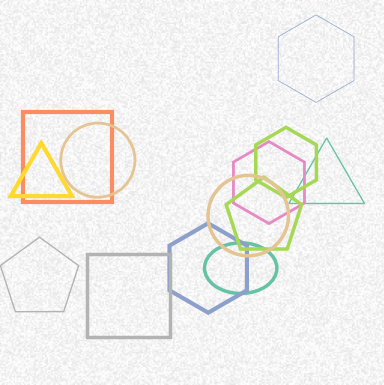[{"shape": "triangle", "thickness": 1, "radius": 0.57, "center": [0.848, 0.528]}, {"shape": "oval", "thickness": 2.5, "radius": 0.47, "center": [0.625, 0.303]}, {"shape": "square", "thickness": 3, "radius": 0.58, "center": [0.175, 0.593]}, {"shape": "hexagon", "thickness": 0.5, "radius": 0.57, "center": [0.821, 0.848]}, {"shape": "hexagon", "thickness": 3, "radius": 0.58, "center": [0.541, 0.304]}, {"shape": "hexagon", "thickness": 2, "radius": 0.53, "center": [0.699, 0.526]}, {"shape": "pentagon", "thickness": 2.5, "radius": 0.52, "center": [0.685, 0.437]}, {"shape": "hexagon", "thickness": 2.5, "radius": 0.45, "center": [0.743, 0.578]}, {"shape": "triangle", "thickness": 3, "radius": 0.46, "center": [0.107, 0.537]}, {"shape": "circle", "thickness": 2.5, "radius": 0.52, "center": [0.645, 0.44]}, {"shape": "circle", "thickness": 2, "radius": 0.48, "center": [0.254, 0.584]}, {"shape": "pentagon", "thickness": 1, "radius": 0.53, "center": [0.103, 0.277]}, {"shape": "square", "thickness": 2.5, "radius": 0.54, "center": [0.333, 0.233]}]